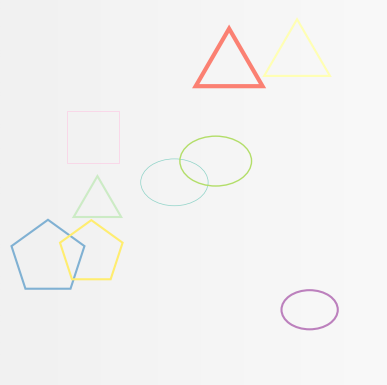[{"shape": "oval", "thickness": 0.5, "radius": 0.43, "center": [0.45, 0.526]}, {"shape": "triangle", "thickness": 1.5, "radius": 0.49, "center": [0.767, 0.852]}, {"shape": "triangle", "thickness": 3, "radius": 0.5, "center": [0.591, 0.826]}, {"shape": "pentagon", "thickness": 1.5, "radius": 0.49, "center": [0.124, 0.33]}, {"shape": "oval", "thickness": 1, "radius": 0.46, "center": [0.557, 0.582]}, {"shape": "square", "thickness": 0.5, "radius": 0.34, "center": [0.24, 0.645]}, {"shape": "oval", "thickness": 1.5, "radius": 0.36, "center": [0.799, 0.195]}, {"shape": "triangle", "thickness": 1.5, "radius": 0.35, "center": [0.251, 0.472]}, {"shape": "pentagon", "thickness": 1.5, "radius": 0.42, "center": [0.236, 0.343]}]